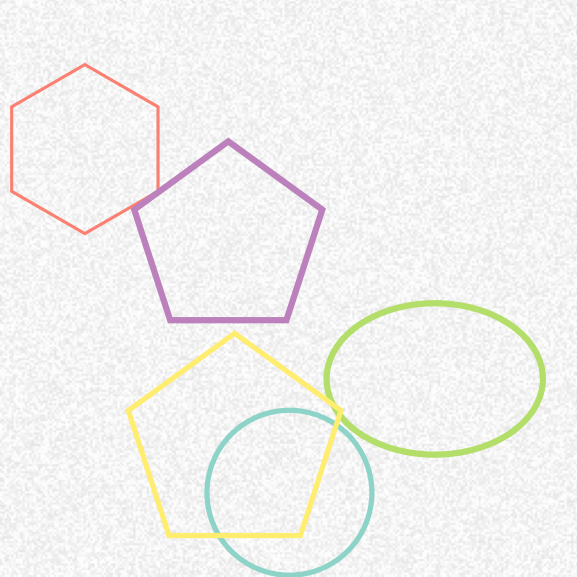[{"shape": "circle", "thickness": 2.5, "radius": 0.71, "center": [0.501, 0.146]}, {"shape": "hexagon", "thickness": 1.5, "radius": 0.73, "center": [0.147, 0.741]}, {"shape": "oval", "thickness": 3, "radius": 0.94, "center": [0.753, 0.343]}, {"shape": "pentagon", "thickness": 3, "radius": 0.86, "center": [0.395, 0.583]}, {"shape": "pentagon", "thickness": 2.5, "radius": 0.97, "center": [0.406, 0.228]}]